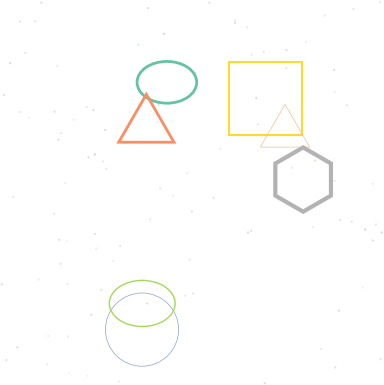[{"shape": "oval", "thickness": 2, "radius": 0.39, "center": [0.433, 0.786]}, {"shape": "triangle", "thickness": 2, "radius": 0.41, "center": [0.38, 0.672]}, {"shape": "circle", "thickness": 0.5, "radius": 0.48, "center": [0.369, 0.144]}, {"shape": "oval", "thickness": 1, "radius": 0.43, "center": [0.369, 0.212]}, {"shape": "square", "thickness": 1.5, "radius": 0.47, "center": [0.691, 0.743]}, {"shape": "triangle", "thickness": 0.5, "radius": 0.37, "center": [0.74, 0.655]}, {"shape": "hexagon", "thickness": 3, "radius": 0.42, "center": [0.787, 0.534]}]